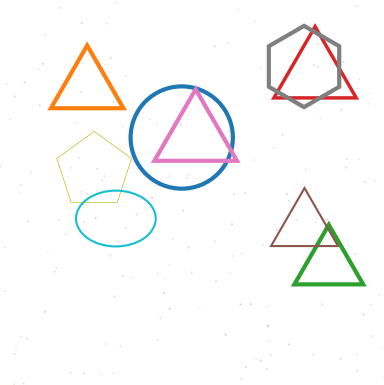[{"shape": "circle", "thickness": 3, "radius": 0.66, "center": [0.472, 0.643]}, {"shape": "triangle", "thickness": 3, "radius": 0.54, "center": [0.226, 0.773]}, {"shape": "triangle", "thickness": 3, "radius": 0.52, "center": [0.854, 0.313]}, {"shape": "triangle", "thickness": 2.5, "radius": 0.62, "center": [0.818, 0.807]}, {"shape": "triangle", "thickness": 1.5, "radius": 0.5, "center": [0.791, 0.411]}, {"shape": "triangle", "thickness": 3, "radius": 0.62, "center": [0.508, 0.644]}, {"shape": "hexagon", "thickness": 3, "radius": 0.53, "center": [0.79, 0.827]}, {"shape": "pentagon", "thickness": 0.5, "radius": 0.51, "center": [0.245, 0.557]}, {"shape": "oval", "thickness": 1.5, "radius": 0.52, "center": [0.301, 0.432]}]